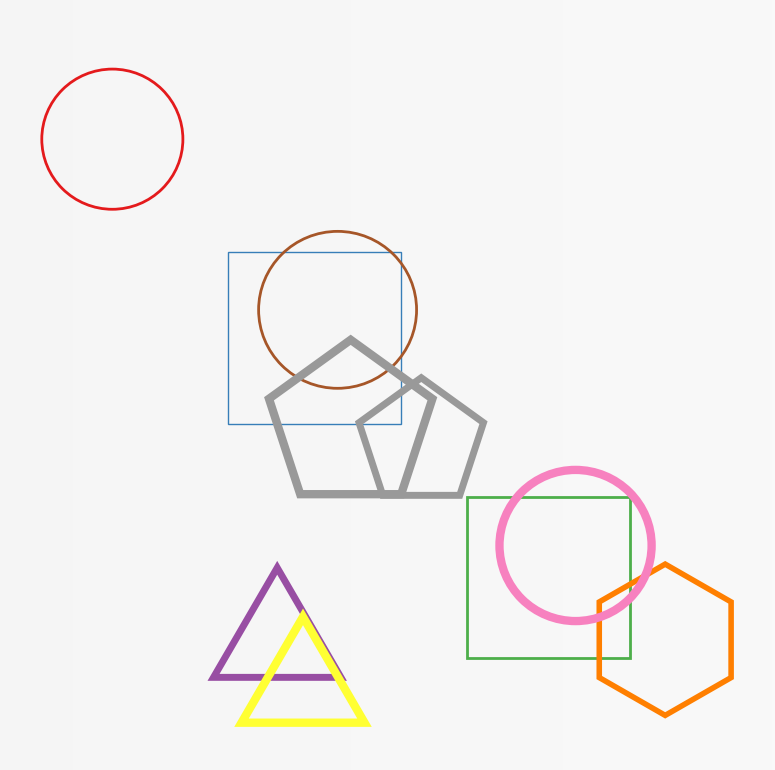[{"shape": "circle", "thickness": 1, "radius": 0.46, "center": [0.145, 0.819]}, {"shape": "square", "thickness": 0.5, "radius": 0.56, "center": [0.406, 0.561]}, {"shape": "square", "thickness": 1, "radius": 0.52, "center": [0.708, 0.25]}, {"shape": "triangle", "thickness": 2.5, "radius": 0.47, "center": [0.358, 0.168]}, {"shape": "hexagon", "thickness": 2, "radius": 0.49, "center": [0.858, 0.169]}, {"shape": "triangle", "thickness": 3, "radius": 0.46, "center": [0.391, 0.107]}, {"shape": "circle", "thickness": 1, "radius": 0.51, "center": [0.436, 0.598]}, {"shape": "circle", "thickness": 3, "radius": 0.49, "center": [0.743, 0.292]}, {"shape": "pentagon", "thickness": 2.5, "radius": 0.42, "center": [0.544, 0.425]}, {"shape": "pentagon", "thickness": 3, "radius": 0.55, "center": [0.453, 0.448]}]